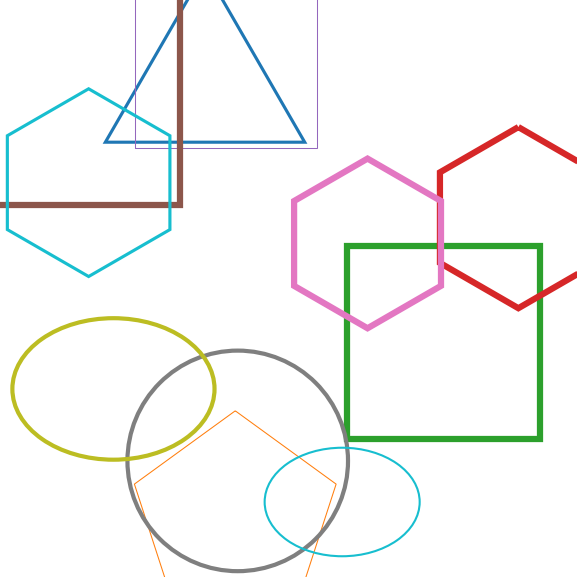[{"shape": "triangle", "thickness": 1.5, "radius": 1.0, "center": [0.355, 0.853]}, {"shape": "pentagon", "thickness": 0.5, "radius": 0.92, "center": [0.407, 0.104]}, {"shape": "square", "thickness": 3, "radius": 0.83, "center": [0.768, 0.407]}, {"shape": "hexagon", "thickness": 3, "radius": 0.78, "center": [0.898, 0.622]}, {"shape": "square", "thickness": 0.5, "radius": 0.79, "center": [0.392, 0.9]}, {"shape": "square", "thickness": 3, "radius": 0.92, "center": [0.128, 0.827]}, {"shape": "hexagon", "thickness": 3, "radius": 0.73, "center": [0.636, 0.578]}, {"shape": "circle", "thickness": 2, "radius": 0.95, "center": [0.412, 0.201]}, {"shape": "oval", "thickness": 2, "radius": 0.88, "center": [0.196, 0.326]}, {"shape": "hexagon", "thickness": 1.5, "radius": 0.81, "center": [0.153, 0.683]}, {"shape": "oval", "thickness": 1, "radius": 0.67, "center": [0.592, 0.13]}]